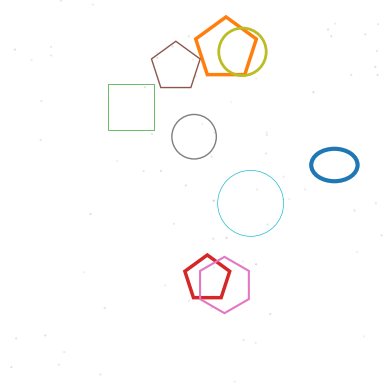[{"shape": "oval", "thickness": 3, "radius": 0.3, "center": [0.869, 0.571]}, {"shape": "pentagon", "thickness": 2.5, "radius": 0.41, "center": [0.587, 0.873]}, {"shape": "square", "thickness": 0.5, "radius": 0.3, "center": [0.34, 0.722]}, {"shape": "pentagon", "thickness": 2.5, "radius": 0.31, "center": [0.538, 0.276]}, {"shape": "pentagon", "thickness": 1, "radius": 0.33, "center": [0.457, 0.826]}, {"shape": "hexagon", "thickness": 1.5, "radius": 0.37, "center": [0.583, 0.26]}, {"shape": "circle", "thickness": 1, "radius": 0.29, "center": [0.504, 0.645]}, {"shape": "circle", "thickness": 2, "radius": 0.31, "center": [0.63, 0.865]}, {"shape": "circle", "thickness": 0.5, "radius": 0.43, "center": [0.651, 0.472]}]